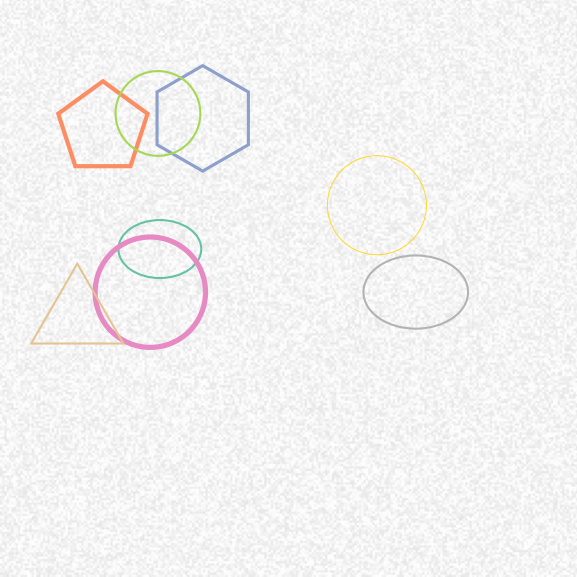[{"shape": "oval", "thickness": 1, "radius": 0.36, "center": [0.277, 0.568]}, {"shape": "pentagon", "thickness": 2, "radius": 0.41, "center": [0.178, 0.777]}, {"shape": "hexagon", "thickness": 1.5, "radius": 0.46, "center": [0.351, 0.794]}, {"shape": "circle", "thickness": 2.5, "radius": 0.48, "center": [0.26, 0.493]}, {"shape": "circle", "thickness": 1, "radius": 0.37, "center": [0.274, 0.803]}, {"shape": "circle", "thickness": 0.5, "radius": 0.43, "center": [0.653, 0.644]}, {"shape": "triangle", "thickness": 1, "radius": 0.46, "center": [0.134, 0.45]}, {"shape": "oval", "thickness": 1, "radius": 0.45, "center": [0.72, 0.493]}]